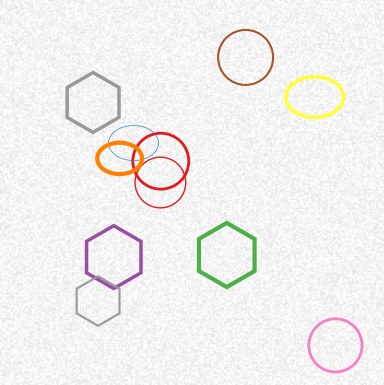[{"shape": "circle", "thickness": 1, "radius": 0.33, "center": [0.417, 0.526]}, {"shape": "circle", "thickness": 2, "radius": 0.36, "center": [0.418, 0.581]}, {"shape": "oval", "thickness": 0.5, "radius": 0.33, "center": [0.347, 0.629]}, {"shape": "hexagon", "thickness": 3, "radius": 0.42, "center": [0.589, 0.338]}, {"shape": "hexagon", "thickness": 2.5, "radius": 0.41, "center": [0.295, 0.332]}, {"shape": "oval", "thickness": 3, "radius": 0.29, "center": [0.311, 0.589]}, {"shape": "oval", "thickness": 2.5, "radius": 0.38, "center": [0.817, 0.748]}, {"shape": "circle", "thickness": 1.5, "radius": 0.36, "center": [0.638, 0.851]}, {"shape": "circle", "thickness": 2, "radius": 0.35, "center": [0.871, 0.103]}, {"shape": "hexagon", "thickness": 1.5, "radius": 0.32, "center": [0.255, 0.218]}, {"shape": "hexagon", "thickness": 2.5, "radius": 0.39, "center": [0.242, 0.734]}]